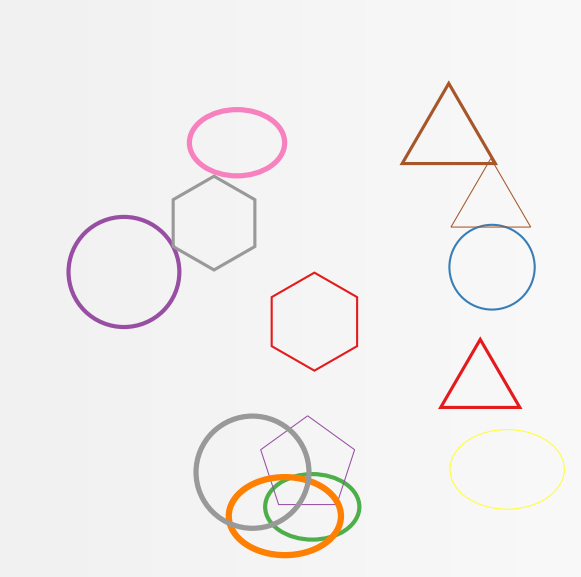[{"shape": "triangle", "thickness": 1.5, "radius": 0.39, "center": [0.826, 0.333]}, {"shape": "hexagon", "thickness": 1, "radius": 0.42, "center": [0.541, 0.442]}, {"shape": "circle", "thickness": 1, "radius": 0.37, "center": [0.847, 0.536]}, {"shape": "oval", "thickness": 2, "radius": 0.41, "center": [0.537, 0.121]}, {"shape": "pentagon", "thickness": 0.5, "radius": 0.42, "center": [0.529, 0.194]}, {"shape": "circle", "thickness": 2, "radius": 0.48, "center": [0.213, 0.528]}, {"shape": "oval", "thickness": 3, "radius": 0.48, "center": [0.49, 0.105]}, {"shape": "oval", "thickness": 0.5, "radius": 0.49, "center": [0.873, 0.186]}, {"shape": "triangle", "thickness": 1.5, "radius": 0.46, "center": [0.772, 0.762]}, {"shape": "triangle", "thickness": 0.5, "radius": 0.4, "center": [0.844, 0.646]}, {"shape": "oval", "thickness": 2.5, "radius": 0.41, "center": [0.408, 0.752]}, {"shape": "circle", "thickness": 2.5, "radius": 0.49, "center": [0.434, 0.181]}, {"shape": "hexagon", "thickness": 1.5, "radius": 0.41, "center": [0.368, 0.613]}]